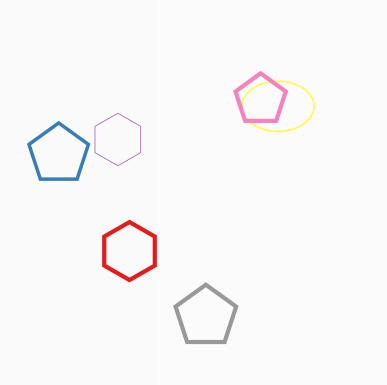[{"shape": "hexagon", "thickness": 3, "radius": 0.38, "center": [0.334, 0.348]}, {"shape": "pentagon", "thickness": 2.5, "radius": 0.4, "center": [0.151, 0.6]}, {"shape": "hexagon", "thickness": 0.5, "radius": 0.34, "center": [0.304, 0.638]}, {"shape": "oval", "thickness": 1, "radius": 0.47, "center": [0.717, 0.724]}, {"shape": "pentagon", "thickness": 3, "radius": 0.34, "center": [0.673, 0.741]}, {"shape": "pentagon", "thickness": 3, "radius": 0.41, "center": [0.531, 0.178]}]